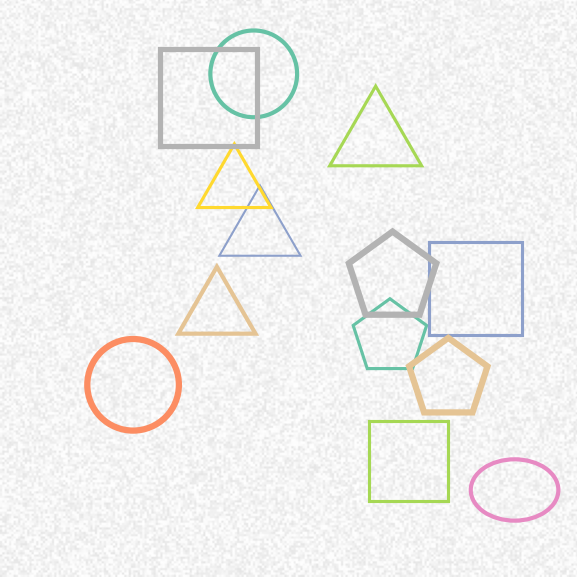[{"shape": "circle", "thickness": 2, "radius": 0.38, "center": [0.439, 0.871]}, {"shape": "pentagon", "thickness": 1.5, "radius": 0.33, "center": [0.675, 0.415]}, {"shape": "circle", "thickness": 3, "radius": 0.4, "center": [0.23, 0.333]}, {"shape": "square", "thickness": 1.5, "radius": 0.4, "center": [0.823, 0.5]}, {"shape": "triangle", "thickness": 1, "radius": 0.41, "center": [0.45, 0.597]}, {"shape": "oval", "thickness": 2, "radius": 0.38, "center": [0.891, 0.151]}, {"shape": "triangle", "thickness": 1.5, "radius": 0.46, "center": [0.651, 0.758]}, {"shape": "square", "thickness": 1.5, "radius": 0.34, "center": [0.708, 0.201]}, {"shape": "triangle", "thickness": 1.5, "radius": 0.37, "center": [0.406, 0.676]}, {"shape": "pentagon", "thickness": 3, "radius": 0.36, "center": [0.776, 0.343]}, {"shape": "triangle", "thickness": 2, "radius": 0.39, "center": [0.376, 0.46]}, {"shape": "pentagon", "thickness": 3, "radius": 0.4, "center": [0.68, 0.519]}, {"shape": "square", "thickness": 2.5, "radius": 0.42, "center": [0.361, 0.83]}]